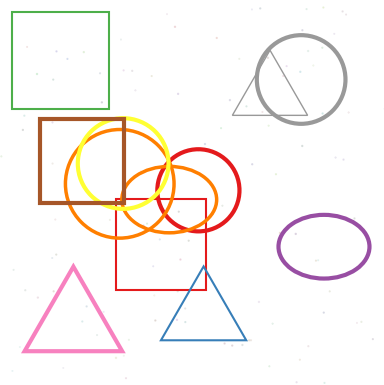[{"shape": "square", "thickness": 1.5, "radius": 0.59, "center": [0.418, 0.365]}, {"shape": "circle", "thickness": 3, "radius": 0.53, "center": [0.515, 0.506]}, {"shape": "triangle", "thickness": 1.5, "radius": 0.64, "center": [0.529, 0.18]}, {"shape": "square", "thickness": 1.5, "radius": 0.63, "center": [0.157, 0.842]}, {"shape": "oval", "thickness": 3, "radius": 0.59, "center": [0.842, 0.359]}, {"shape": "oval", "thickness": 2.5, "radius": 0.62, "center": [0.44, 0.482]}, {"shape": "circle", "thickness": 2.5, "radius": 0.71, "center": [0.311, 0.523]}, {"shape": "circle", "thickness": 3, "radius": 0.59, "center": [0.32, 0.575]}, {"shape": "square", "thickness": 3, "radius": 0.55, "center": [0.212, 0.582]}, {"shape": "triangle", "thickness": 3, "radius": 0.73, "center": [0.191, 0.161]}, {"shape": "circle", "thickness": 3, "radius": 0.58, "center": [0.782, 0.794]}, {"shape": "triangle", "thickness": 1, "radius": 0.56, "center": [0.701, 0.757]}]